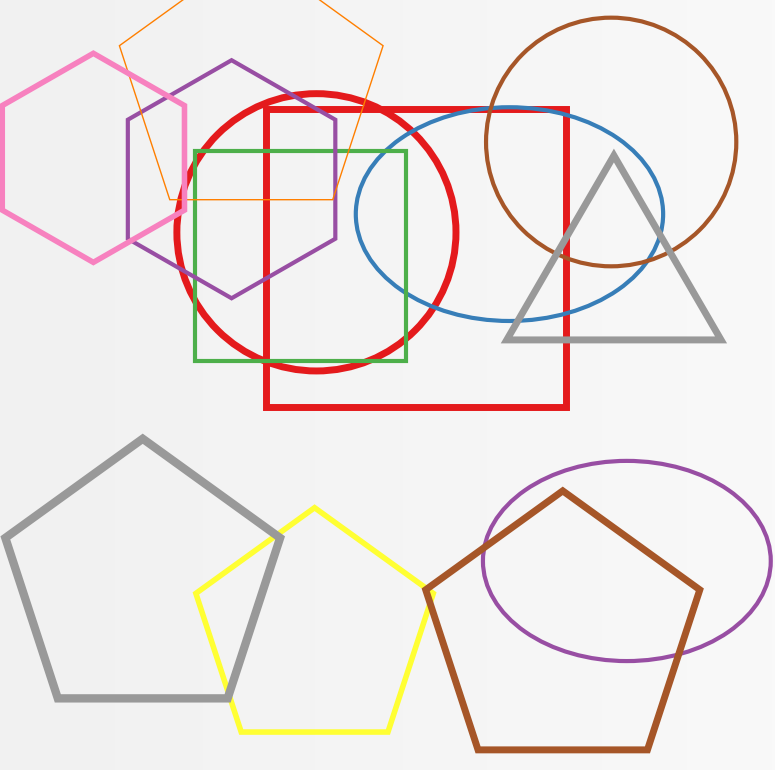[{"shape": "circle", "thickness": 2.5, "radius": 0.9, "center": [0.408, 0.698]}, {"shape": "square", "thickness": 2.5, "radius": 0.97, "center": [0.537, 0.665]}, {"shape": "oval", "thickness": 1.5, "radius": 0.99, "center": [0.657, 0.722]}, {"shape": "square", "thickness": 1.5, "radius": 0.68, "center": [0.388, 0.668]}, {"shape": "oval", "thickness": 1.5, "radius": 0.93, "center": [0.809, 0.271]}, {"shape": "hexagon", "thickness": 1.5, "radius": 0.77, "center": [0.299, 0.767]}, {"shape": "pentagon", "thickness": 0.5, "radius": 0.89, "center": [0.324, 0.885]}, {"shape": "pentagon", "thickness": 2, "radius": 0.81, "center": [0.406, 0.18]}, {"shape": "pentagon", "thickness": 2.5, "radius": 0.93, "center": [0.726, 0.177]}, {"shape": "circle", "thickness": 1.5, "radius": 0.81, "center": [0.789, 0.816]}, {"shape": "hexagon", "thickness": 2, "radius": 0.68, "center": [0.12, 0.795]}, {"shape": "pentagon", "thickness": 3, "radius": 0.93, "center": [0.184, 0.244]}, {"shape": "triangle", "thickness": 2.5, "radius": 0.8, "center": [0.792, 0.638]}]